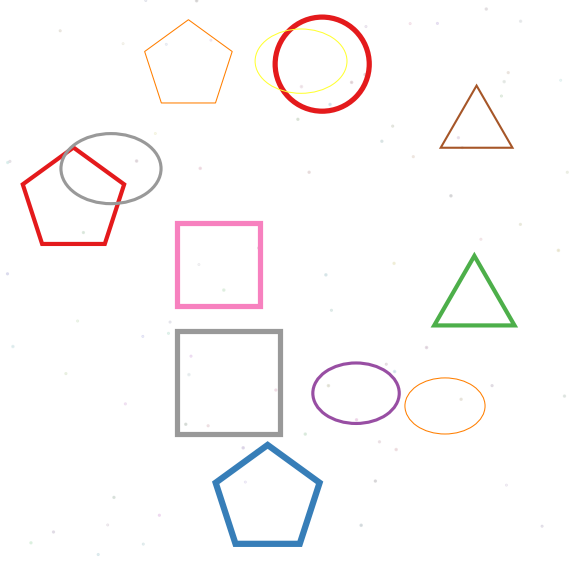[{"shape": "circle", "thickness": 2.5, "radius": 0.41, "center": [0.558, 0.888]}, {"shape": "pentagon", "thickness": 2, "radius": 0.46, "center": [0.127, 0.651]}, {"shape": "pentagon", "thickness": 3, "radius": 0.47, "center": [0.463, 0.134]}, {"shape": "triangle", "thickness": 2, "radius": 0.4, "center": [0.821, 0.476]}, {"shape": "oval", "thickness": 1.5, "radius": 0.37, "center": [0.617, 0.318]}, {"shape": "oval", "thickness": 0.5, "radius": 0.35, "center": [0.771, 0.296]}, {"shape": "pentagon", "thickness": 0.5, "radius": 0.4, "center": [0.326, 0.885]}, {"shape": "oval", "thickness": 0.5, "radius": 0.4, "center": [0.521, 0.893]}, {"shape": "triangle", "thickness": 1, "radius": 0.36, "center": [0.825, 0.779]}, {"shape": "square", "thickness": 2.5, "radius": 0.36, "center": [0.379, 0.541]}, {"shape": "square", "thickness": 2.5, "radius": 0.44, "center": [0.396, 0.337]}, {"shape": "oval", "thickness": 1.5, "radius": 0.43, "center": [0.192, 0.707]}]